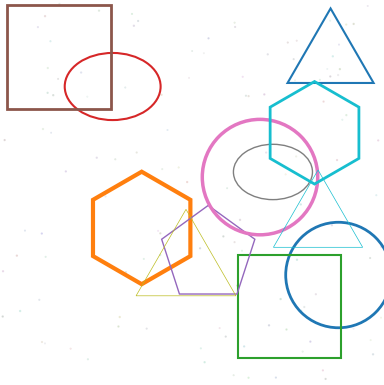[{"shape": "circle", "thickness": 2, "radius": 0.68, "center": [0.879, 0.286]}, {"shape": "triangle", "thickness": 1.5, "radius": 0.65, "center": [0.859, 0.849]}, {"shape": "hexagon", "thickness": 3, "radius": 0.73, "center": [0.368, 0.408]}, {"shape": "square", "thickness": 1.5, "radius": 0.66, "center": [0.752, 0.204]}, {"shape": "oval", "thickness": 1.5, "radius": 0.62, "center": [0.293, 0.775]}, {"shape": "pentagon", "thickness": 1, "radius": 0.64, "center": [0.541, 0.339]}, {"shape": "square", "thickness": 2, "radius": 0.67, "center": [0.154, 0.853]}, {"shape": "circle", "thickness": 2.5, "radius": 0.75, "center": [0.675, 0.54]}, {"shape": "oval", "thickness": 1, "radius": 0.51, "center": [0.709, 0.553]}, {"shape": "triangle", "thickness": 0.5, "radius": 0.75, "center": [0.483, 0.307]}, {"shape": "triangle", "thickness": 0.5, "radius": 0.67, "center": [0.826, 0.425]}, {"shape": "hexagon", "thickness": 2, "radius": 0.67, "center": [0.817, 0.655]}]